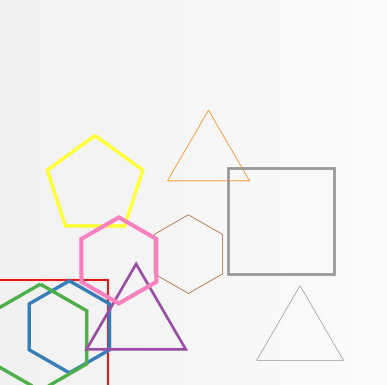[{"shape": "square", "thickness": 1.5, "radius": 0.72, "center": [0.137, 0.131]}, {"shape": "hexagon", "thickness": 2.5, "radius": 0.6, "center": [0.179, 0.151]}, {"shape": "hexagon", "thickness": 2.5, "radius": 0.69, "center": [0.104, 0.124]}, {"shape": "triangle", "thickness": 2, "radius": 0.74, "center": [0.351, 0.167]}, {"shape": "triangle", "thickness": 0.5, "radius": 0.61, "center": [0.538, 0.591]}, {"shape": "pentagon", "thickness": 2.5, "radius": 0.65, "center": [0.245, 0.518]}, {"shape": "hexagon", "thickness": 0.5, "radius": 0.51, "center": [0.486, 0.34]}, {"shape": "hexagon", "thickness": 3, "radius": 0.56, "center": [0.307, 0.324]}, {"shape": "triangle", "thickness": 0.5, "radius": 0.65, "center": [0.774, 0.129]}, {"shape": "square", "thickness": 2, "radius": 0.68, "center": [0.726, 0.426]}]